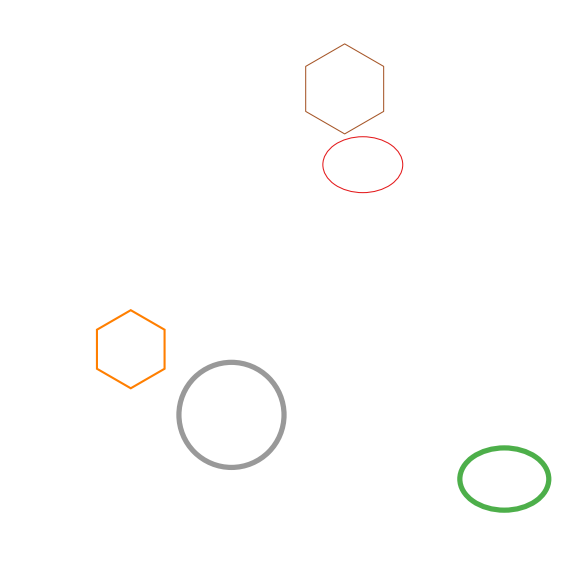[{"shape": "oval", "thickness": 0.5, "radius": 0.35, "center": [0.628, 0.714]}, {"shape": "oval", "thickness": 2.5, "radius": 0.39, "center": [0.873, 0.17]}, {"shape": "hexagon", "thickness": 1, "radius": 0.34, "center": [0.226, 0.394]}, {"shape": "hexagon", "thickness": 0.5, "radius": 0.39, "center": [0.597, 0.845]}, {"shape": "circle", "thickness": 2.5, "radius": 0.45, "center": [0.401, 0.281]}]